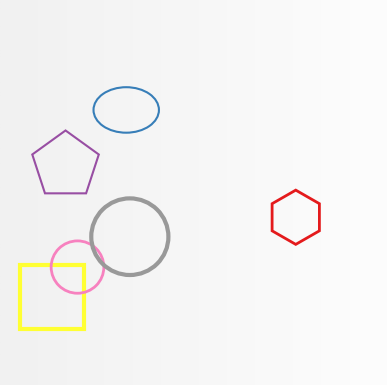[{"shape": "hexagon", "thickness": 2, "radius": 0.35, "center": [0.763, 0.436]}, {"shape": "oval", "thickness": 1.5, "radius": 0.42, "center": [0.326, 0.714]}, {"shape": "pentagon", "thickness": 1.5, "radius": 0.45, "center": [0.169, 0.571]}, {"shape": "square", "thickness": 3, "radius": 0.41, "center": [0.135, 0.229]}, {"shape": "circle", "thickness": 2, "radius": 0.34, "center": [0.2, 0.306]}, {"shape": "circle", "thickness": 3, "radius": 0.5, "center": [0.335, 0.385]}]